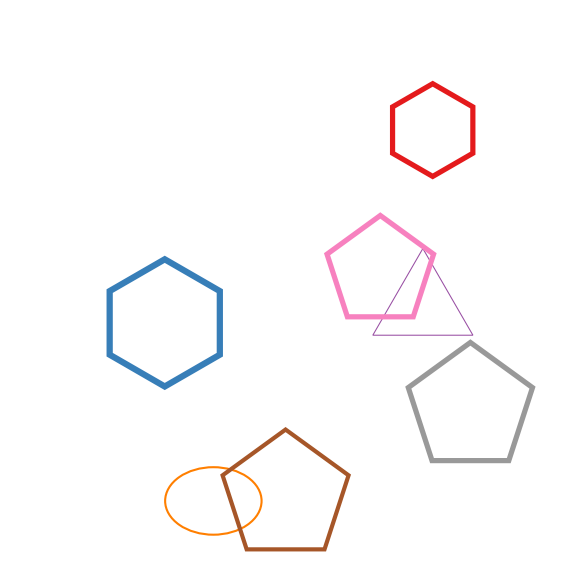[{"shape": "hexagon", "thickness": 2.5, "radius": 0.4, "center": [0.749, 0.774]}, {"shape": "hexagon", "thickness": 3, "radius": 0.55, "center": [0.285, 0.44]}, {"shape": "triangle", "thickness": 0.5, "radius": 0.5, "center": [0.732, 0.469]}, {"shape": "oval", "thickness": 1, "radius": 0.42, "center": [0.369, 0.132]}, {"shape": "pentagon", "thickness": 2, "radius": 0.57, "center": [0.495, 0.141]}, {"shape": "pentagon", "thickness": 2.5, "radius": 0.48, "center": [0.659, 0.529]}, {"shape": "pentagon", "thickness": 2.5, "radius": 0.57, "center": [0.815, 0.293]}]